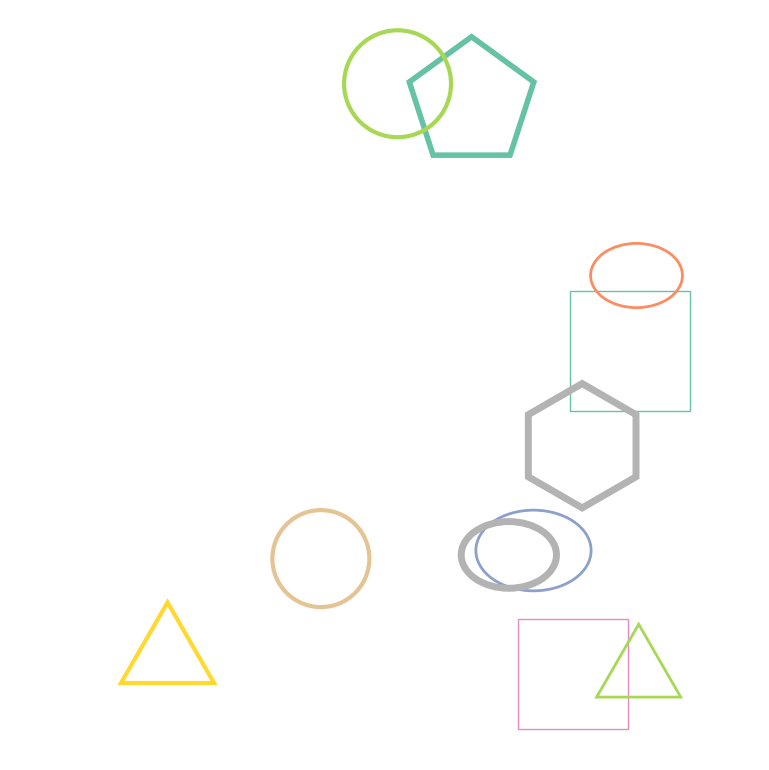[{"shape": "pentagon", "thickness": 2, "radius": 0.42, "center": [0.612, 0.867]}, {"shape": "square", "thickness": 0.5, "radius": 0.39, "center": [0.818, 0.544]}, {"shape": "oval", "thickness": 1, "radius": 0.3, "center": [0.827, 0.642]}, {"shape": "oval", "thickness": 1, "radius": 0.37, "center": [0.693, 0.285]}, {"shape": "square", "thickness": 0.5, "radius": 0.36, "center": [0.744, 0.124]}, {"shape": "triangle", "thickness": 1, "radius": 0.32, "center": [0.829, 0.126]}, {"shape": "circle", "thickness": 1.5, "radius": 0.35, "center": [0.516, 0.891]}, {"shape": "triangle", "thickness": 1.5, "radius": 0.35, "center": [0.218, 0.148]}, {"shape": "circle", "thickness": 1.5, "radius": 0.31, "center": [0.417, 0.275]}, {"shape": "hexagon", "thickness": 2.5, "radius": 0.4, "center": [0.756, 0.421]}, {"shape": "oval", "thickness": 2.5, "radius": 0.31, "center": [0.661, 0.279]}]